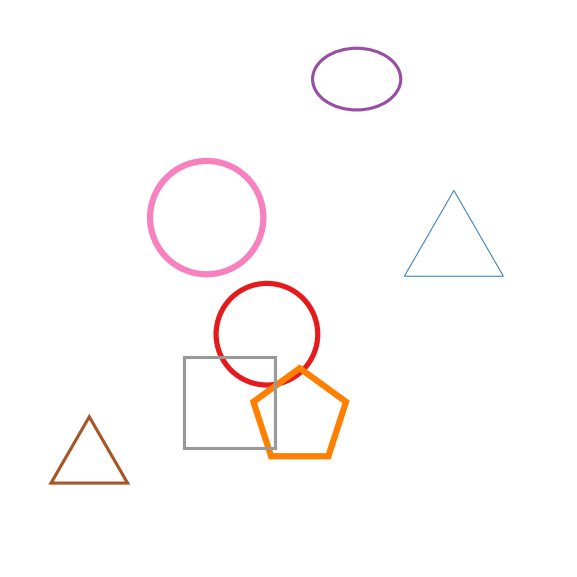[{"shape": "circle", "thickness": 2.5, "radius": 0.44, "center": [0.462, 0.42]}, {"shape": "triangle", "thickness": 0.5, "radius": 0.5, "center": [0.786, 0.57]}, {"shape": "oval", "thickness": 1.5, "radius": 0.38, "center": [0.618, 0.862]}, {"shape": "pentagon", "thickness": 3, "radius": 0.42, "center": [0.519, 0.277]}, {"shape": "triangle", "thickness": 1.5, "radius": 0.38, "center": [0.155, 0.201]}, {"shape": "circle", "thickness": 3, "radius": 0.49, "center": [0.358, 0.622]}, {"shape": "square", "thickness": 1.5, "radius": 0.4, "center": [0.397, 0.302]}]